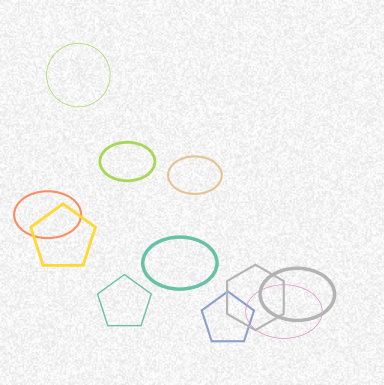[{"shape": "oval", "thickness": 2.5, "radius": 0.48, "center": [0.467, 0.317]}, {"shape": "pentagon", "thickness": 1, "radius": 0.37, "center": [0.323, 0.214]}, {"shape": "oval", "thickness": 1.5, "radius": 0.44, "center": [0.124, 0.442]}, {"shape": "pentagon", "thickness": 1.5, "radius": 0.36, "center": [0.592, 0.172]}, {"shape": "oval", "thickness": 0.5, "radius": 0.5, "center": [0.738, 0.191]}, {"shape": "circle", "thickness": 0.5, "radius": 0.41, "center": [0.204, 0.805]}, {"shape": "oval", "thickness": 2, "radius": 0.36, "center": [0.331, 0.58]}, {"shape": "pentagon", "thickness": 2, "radius": 0.44, "center": [0.164, 0.382]}, {"shape": "oval", "thickness": 1.5, "radius": 0.35, "center": [0.506, 0.545]}, {"shape": "hexagon", "thickness": 1.5, "radius": 0.42, "center": [0.663, 0.227]}, {"shape": "oval", "thickness": 2.5, "radius": 0.48, "center": [0.772, 0.235]}]